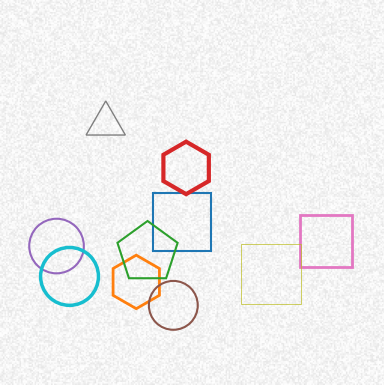[{"shape": "square", "thickness": 1.5, "radius": 0.38, "center": [0.473, 0.424]}, {"shape": "hexagon", "thickness": 2, "radius": 0.35, "center": [0.354, 0.268]}, {"shape": "pentagon", "thickness": 1.5, "radius": 0.41, "center": [0.383, 0.344]}, {"shape": "hexagon", "thickness": 3, "radius": 0.34, "center": [0.483, 0.564]}, {"shape": "circle", "thickness": 1.5, "radius": 0.35, "center": [0.147, 0.361]}, {"shape": "circle", "thickness": 1.5, "radius": 0.32, "center": [0.45, 0.207]}, {"shape": "square", "thickness": 2, "radius": 0.34, "center": [0.846, 0.373]}, {"shape": "triangle", "thickness": 1, "radius": 0.29, "center": [0.275, 0.679]}, {"shape": "square", "thickness": 0.5, "radius": 0.39, "center": [0.703, 0.288]}, {"shape": "circle", "thickness": 2.5, "radius": 0.38, "center": [0.181, 0.282]}]